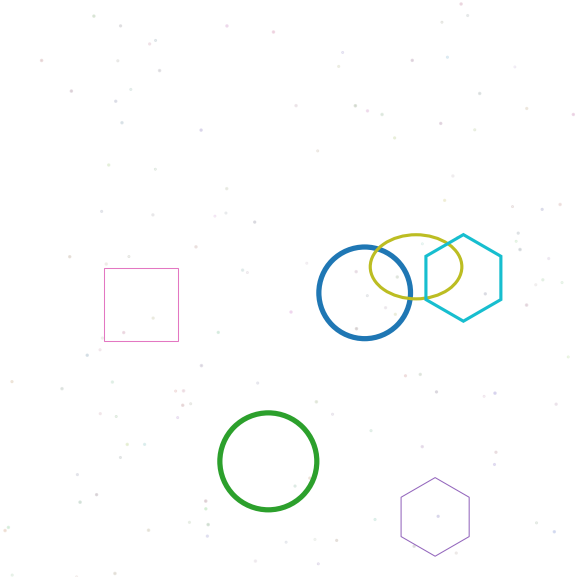[{"shape": "circle", "thickness": 2.5, "radius": 0.4, "center": [0.631, 0.492]}, {"shape": "circle", "thickness": 2.5, "radius": 0.42, "center": [0.465, 0.2]}, {"shape": "hexagon", "thickness": 0.5, "radius": 0.34, "center": [0.753, 0.104]}, {"shape": "square", "thickness": 0.5, "radius": 0.32, "center": [0.244, 0.472]}, {"shape": "oval", "thickness": 1.5, "radius": 0.4, "center": [0.72, 0.537]}, {"shape": "hexagon", "thickness": 1.5, "radius": 0.37, "center": [0.802, 0.518]}]